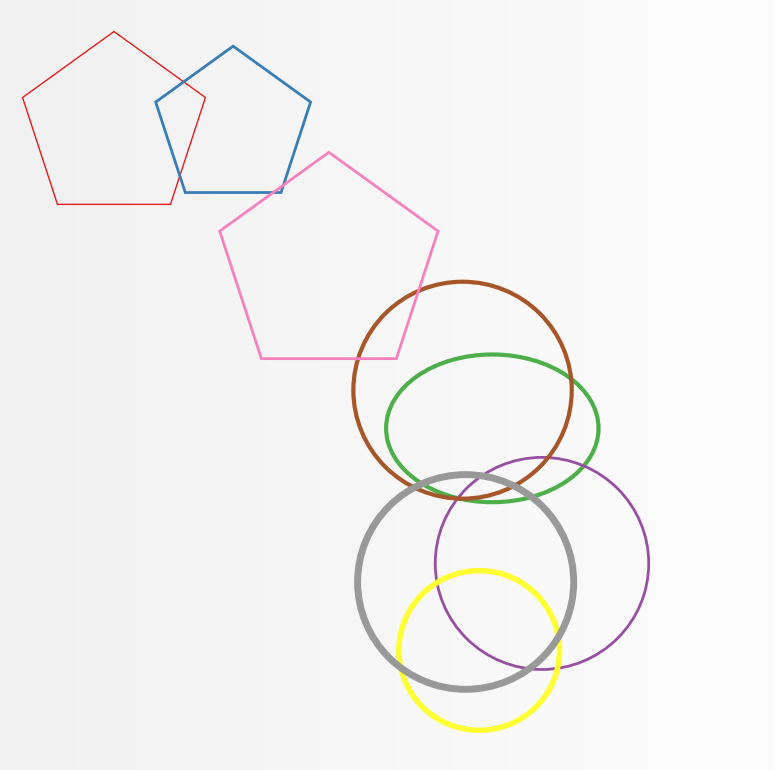[{"shape": "pentagon", "thickness": 0.5, "radius": 0.62, "center": [0.147, 0.835]}, {"shape": "pentagon", "thickness": 1, "radius": 0.53, "center": [0.301, 0.835]}, {"shape": "oval", "thickness": 1.5, "radius": 0.69, "center": [0.635, 0.444]}, {"shape": "circle", "thickness": 1, "radius": 0.69, "center": [0.699, 0.268]}, {"shape": "circle", "thickness": 2, "radius": 0.52, "center": [0.618, 0.155]}, {"shape": "circle", "thickness": 1.5, "radius": 0.7, "center": [0.597, 0.493]}, {"shape": "pentagon", "thickness": 1, "radius": 0.74, "center": [0.424, 0.654]}, {"shape": "circle", "thickness": 2.5, "radius": 0.7, "center": [0.601, 0.244]}]